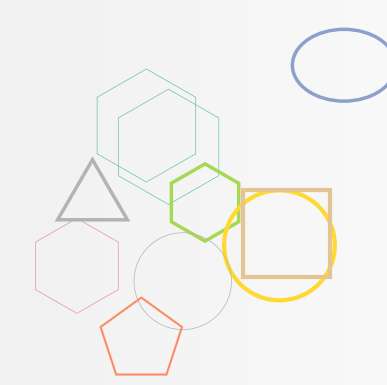[{"shape": "hexagon", "thickness": 0.5, "radius": 0.75, "center": [0.435, 0.619]}, {"shape": "hexagon", "thickness": 0.5, "radius": 0.73, "center": [0.378, 0.674]}, {"shape": "pentagon", "thickness": 1.5, "radius": 0.55, "center": [0.365, 0.117]}, {"shape": "oval", "thickness": 2.5, "radius": 0.67, "center": [0.888, 0.831]}, {"shape": "hexagon", "thickness": 0.5, "radius": 0.62, "center": [0.198, 0.309]}, {"shape": "hexagon", "thickness": 2.5, "radius": 0.5, "center": [0.529, 0.474]}, {"shape": "circle", "thickness": 3, "radius": 0.71, "center": [0.721, 0.363]}, {"shape": "square", "thickness": 3, "radius": 0.56, "center": [0.74, 0.393]}, {"shape": "triangle", "thickness": 2.5, "radius": 0.52, "center": [0.239, 0.481]}, {"shape": "circle", "thickness": 0.5, "radius": 0.63, "center": [0.472, 0.27]}]